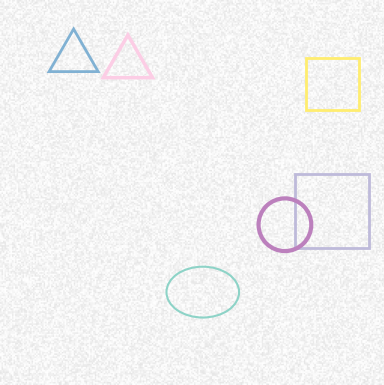[{"shape": "oval", "thickness": 1.5, "radius": 0.47, "center": [0.527, 0.241]}, {"shape": "square", "thickness": 2, "radius": 0.48, "center": [0.863, 0.452]}, {"shape": "triangle", "thickness": 2, "radius": 0.37, "center": [0.191, 0.851]}, {"shape": "triangle", "thickness": 2.5, "radius": 0.37, "center": [0.332, 0.835]}, {"shape": "circle", "thickness": 3, "radius": 0.34, "center": [0.74, 0.416]}, {"shape": "square", "thickness": 2, "radius": 0.34, "center": [0.864, 0.781]}]